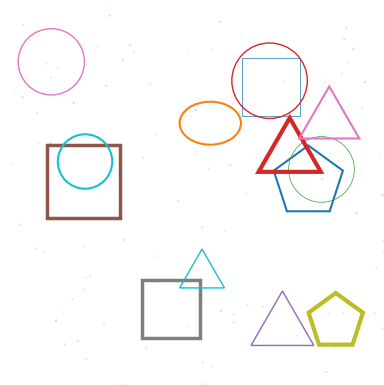[{"shape": "pentagon", "thickness": 1.5, "radius": 0.47, "center": [0.801, 0.528]}, {"shape": "square", "thickness": 0.5, "radius": 0.38, "center": [0.703, 0.773]}, {"shape": "oval", "thickness": 1.5, "radius": 0.4, "center": [0.546, 0.68]}, {"shape": "circle", "thickness": 0.5, "radius": 0.43, "center": [0.835, 0.56]}, {"shape": "triangle", "thickness": 3, "radius": 0.47, "center": [0.753, 0.6]}, {"shape": "circle", "thickness": 1, "radius": 0.49, "center": [0.7, 0.79]}, {"shape": "triangle", "thickness": 1, "radius": 0.47, "center": [0.734, 0.15]}, {"shape": "square", "thickness": 2.5, "radius": 0.47, "center": [0.218, 0.528]}, {"shape": "circle", "thickness": 1, "radius": 0.43, "center": [0.133, 0.839]}, {"shape": "triangle", "thickness": 1.5, "radius": 0.45, "center": [0.855, 0.685]}, {"shape": "square", "thickness": 2.5, "radius": 0.38, "center": [0.443, 0.197]}, {"shape": "pentagon", "thickness": 3, "radius": 0.37, "center": [0.872, 0.165]}, {"shape": "circle", "thickness": 1.5, "radius": 0.35, "center": [0.221, 0.58]}, {"shape": "triangle", "thickness": 1, "radius": 0.34, "center": [0.525, 0.286]}]